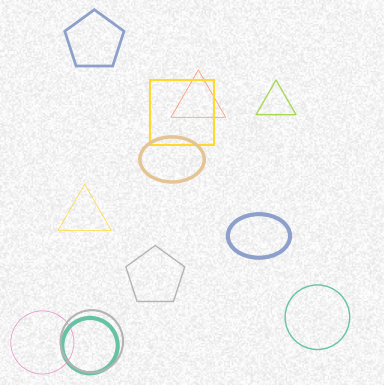[{"shape": "circle", "thickness": 1, "radius": 0.42, "center": [0.824, 0.176]}, {"shape": "circle", "thickness": 3, "radius": 0.36, "center": [0.234, 0.102]}, {"shape": "triangle", "thickness": 0.5, "radius": 0.41, "center": [0.515, 0.736]}, {"shape": "pentagon", "thickness": 2, "radius": 0.4, "center": [0.245, 0.894]}, {"shape": "oval", "thickness": 3, "radius": 0.4, "center": [0.673, 0.387]}, {"shape": "circle", "thickness": 0.5, "radius": 0.41, "center": [0.11, 0.111]}, {"shape": "triangle", "thickness": 1, "radius": 0.3, "center": [0.717, 0.732]}, {"shape": "square", "thickness": 1.5, "radius": 0.42, "center": [0.473, 0.709]}, {"shape": "triangle", "thickness": 0.5, "radius": 0.4, "center": [0.22, 0.442]}, {"shape": "oval", "thickness": 2.5, "radius": 0.42, "center": [0.447, 0.586]}, {"shape": "circle", "thickness": 1.5, "radius": 0.41, "center": [0.239, 0.113]}, {"shape": "pentagon", "thickness": 1, "radius": 0.4, "center": [0.403, 0.282]}]